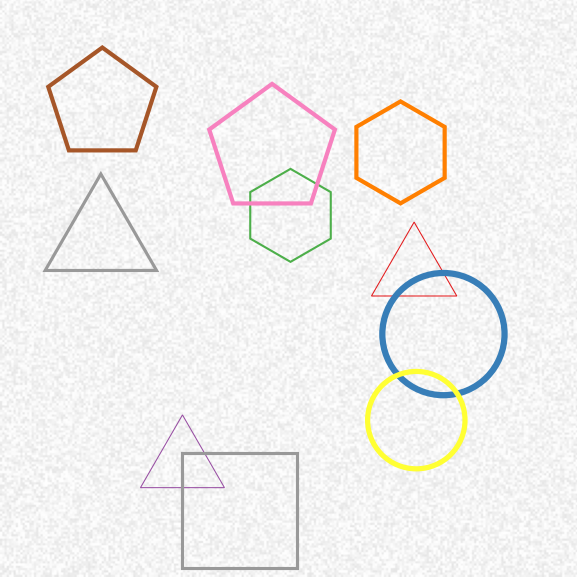[{"shape": "triangle", "thickness": 0.5, "radius": 0.43, "center": [0.717, 0.529]}, {"shape": "circle", "thickness": 3, "radius": 0.53, "center": [0.768, 0.421]}, {"shape": "hexagon", "thickness": 1, "radius": 0.4, "center": [0.503, 0.626]}, {"shape": "triangle", "thickness": 0.5, "radius": 0.42, "center": [0.316, 0.197]}, {"shape": "hexagon", "thickness": 2, "radius": 0.44, "center": [0.694, 0.735]}, {"shape": "circle", "thickness": 2.5, "radius": 0.42, "center": [0.721, 0.272]}, {"shape": "pentagon", "thickness": 2, "radius": 0.49, "center": [0.177, 0.818]}, {"shape": "pentagon", "thickness": 2, "radius": 0.57, "center": [0.471, 0.739]}, {"shape": "triangle", "thickness": 1.5, "radius": 0.56, "center": [0.175, 0.586]}, {"shape": "square", "thickness": 1.5, "radius": 0.5, "center": [0.415, 0.115]}]